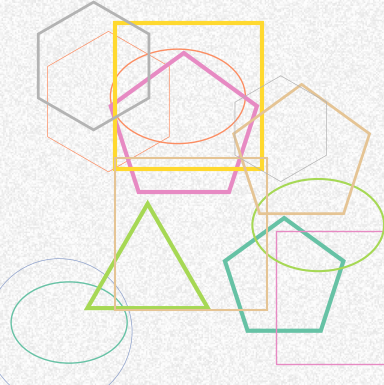[{"shape": "oval", "thickness": 1, "radius": 0.75, "center": [0.18, 0.162]}, {"shape": "pentagon", "thickness": 3, "radius": 0.81, "center": [0.738, 0.272]}, {"shape": "oval", "thickness": 1, "radius": 0.88, "center": [0.462, 0.75]}, {"shape": "hexagon", "thickness": 0.5, "radius": 0.91, "center": [0.282, 0.736]}, {"shape": "circle", "thickness": 0.5, "radius": 0.95, "center": [0.154, 0.139]}, {"shape": "square", "thickness": 1, "radius": 0.86, "center": [0.889, 0.228]}, {"shape": "pentagon", "thickness": 3, "radius": 1.0, "center": [0.477, 0.663]}, {"shape": "oval", "thickness": 1.5, "radius": 0.86, "center": [0.827, 0.415]}, {"shape": "triangle", "thickness": 3, "radius": 0.9, "center": [0.383, 0.29]}, {"shape": "square", "thickness": 3, "radius": 0.95, "center": [0.489, 0.751]}, {"shape": "pentagon", "thickness": 2, "radius": 0.93, "center": [0.783, 0.595]}, {"shape": "square", "thickness": 1.5, "radius": 0.98, "center": [0.496, 0.392]}, {"shape": "hexagon", "thickness": 2, "radius": 0.83, "center": [0.243, 0.829]}, {"shape": "hexagon", "thickness": 0.5, "radius": 0.69, "center": [0.729, 0.666]}]